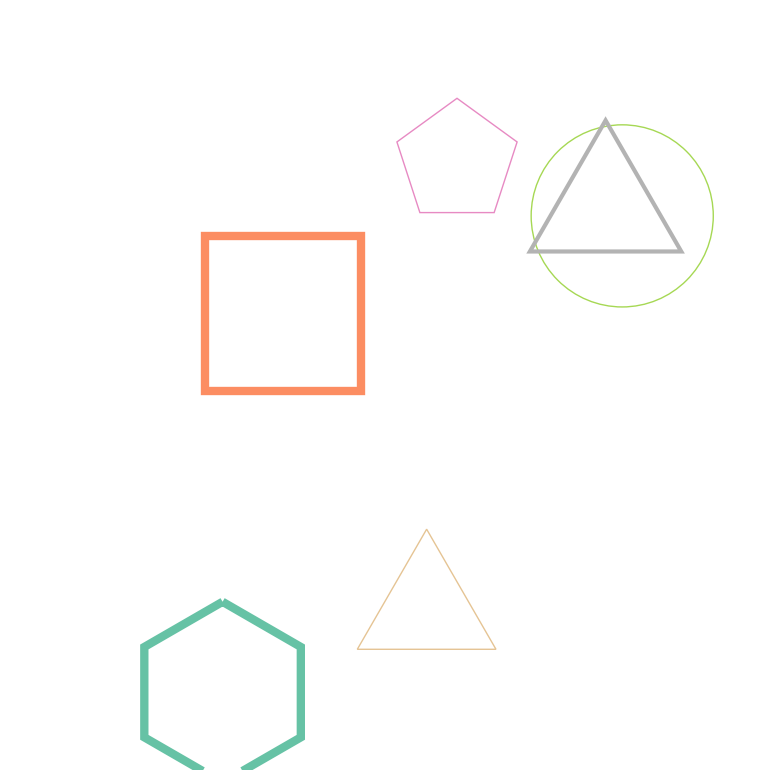[{"shape": "hexagon", "thickness": 3, "radius": 0.59, "center": [0.289, 0.101]}, {"shape": "square", "thickness": 3, "radius": 0.5, "center": [0.367, 0.593]}, {"shape": "pentagon", "thickness": 0.5, "radius": 0.41, "center": [0.594, 0.79]}, {"shape": "circle", "thickness": 0.5, "radius": 0.59, "center": [0.808, 0.72]}, {"shape": "triangle", "thickness": 0.5, "radius": 0.52, "center": [0.554, 0.209]}, {"shape": "triangle", "thickness": 1.5, "radius": 0.57, "center": [0.786, 0.73]}]